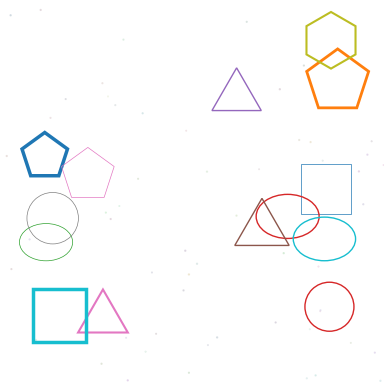[{"shape": "square", "thickness": 0.5, "radius": 0.33, "center": [0.846, 0.508]}, {"shape": "pentagon", "thickness": 2.5, "radius": 0.31, "center": [0.116, 0.594]}, {"shape": "pentagon", "thickness": 2, "radius": 0.42, "center": [0.877, 0.788]}, {"shape": "oval", "thickness": 0.5, "radius": 0.35, "center": [0.12, 0.371]}, {"shape": "oval", "thickness": 1, "radius": 0.41, "center": [0.747, 0.438]}, {"shape": "circle", "thickness": 1, "radius": 0.32, "center": [0.856, 0.203]}, {"shape": "triangle", "thickness": 1, "radius": 0.37, "center": [0.615, 0.75]}, {"shape": "triangle", "thickness": 1, "radius": 0.41, "center": [0.68, 0.403]}, {"shape": "pentagon", "thickness": 0.5, "radius": 0.36, "center": [0.228, 0.545]}, {"shape": "triangle", "thickness": 1.5, "radius": 0.37, "center": [0.267, 0.174]}, {"shape": "circle", "thickness": 0.5, "radius": 0.33, "center": [0.137, 0.433]}, {"shape": "hexagon", "thickness": 1.5, "radius": 0.37, "center": [0.86, 0.895]}, {"shape": "oval", "thickness": 1, "radius": 0.4, "center": [0.843, 0.379]}, {"shape": "square", "thickness": 2.5, "radius": 0.34, "center": [0.155, 0.181]}]